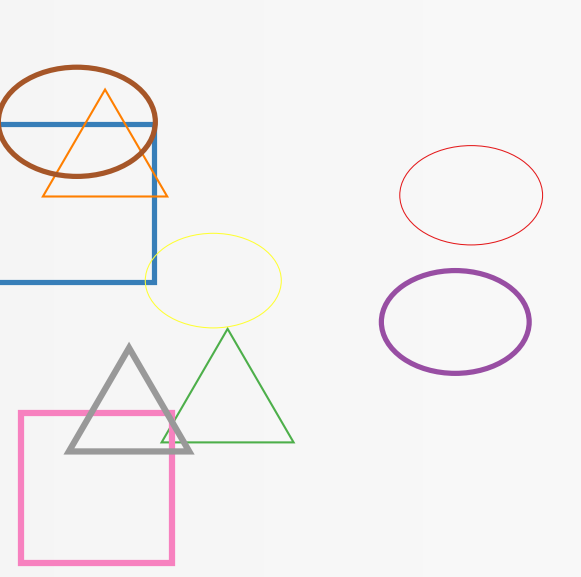[{"shape": "oval", "thickness": 0.5, "radius": 0.61, "center": [0.811, 0.661]}, {"shape": "square", "thickness": 2.5, "radius": 0.68, "center": [0.128, 0.647]}, {"shape": "triangle", "thickness": 1, "radius": 0.66, "center": [0.392, 0.299]}, {"shape": "oval", "thickness": 2.5, "radius": 0.64, "center": [0.783, 0.442]}, {"shape": "triangle", "thickness": 1, "radius": 0.62, "center": [0.181, 0.721]}, {"shape": "oval", "thickness": 0.5, "radius": 0.59, "center": [0.367, 0.513]}, {"shape": "oval", "thickness": 2.5, "radius": 0.68, "center": [0.132, 0.788]}, {"shape": "square", "thickness": 3, "radius": 0.65, "center": [0.166, 0.155]}, {"shape": "triangle", "thickness": 3, "radius": 0.6, "center": [0.222, 0.277]}]